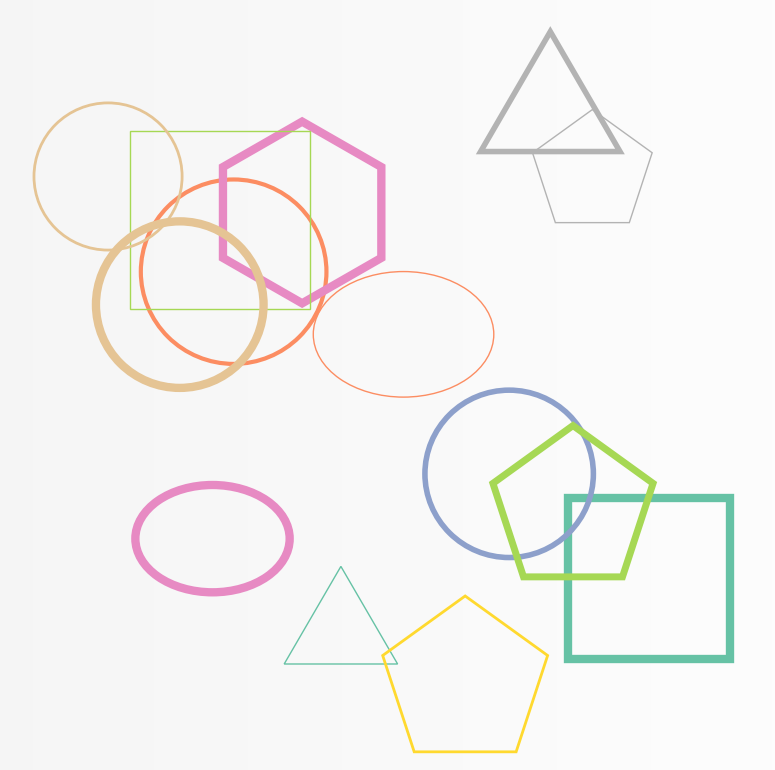[{"shape": "square", "thickness": 3, "radius": 0.52, "center": [0.837, 0.248]}, {"shape": "triangle", "thickness": 0.5, "radius": 0.42, "center": [0.44, 0.18]}, {"shape": "oval", "thickness": 0.5, "radius": 0.58, "center": [0.521, 0.566]}, {"shape": "circle", "thickness": 1.5, "radius": 0.6, "center": [0.301, 0.647]}, {"shape": "circle", "thickness": 2, "radius": 0.54, "center": [0.657, 0.385]}, {"shape": "hexagon", "thickness": 3, "radius": 0.59, "center": [0.39, 0.724]}, {"shape": "oval", "thickness": 3, "radius": 0.5, "center": [0.274, 0.3]}, {"shape": "pentagon", "thickness": 2.5, "radius": 0.54, "center": [0.739, 0.339]}, {"shape": "square", "thickness": 0.5, "radius": 0.58, "center": [0.284, 0.714]}, {"shape": "pentagon", "thickness": 1, "radius": 0.56, "center": [0.6, 0.114]}, {"shape": "circle", "thickness": 3, "radius": 0.54, "center": [0.232, 0.604]}, {"shape": "circle", "thickness": 1, "radius": 0.48, "center": [0.139, 0.771]}, {"shape": "pentagon", "thickness": 0.5, "radius": 0.41, "center": [0.764, 0.777]}, {"shape": "triangle", "thickness": 2, "radius": 0.52, "center": [0.71, 0.855]}]